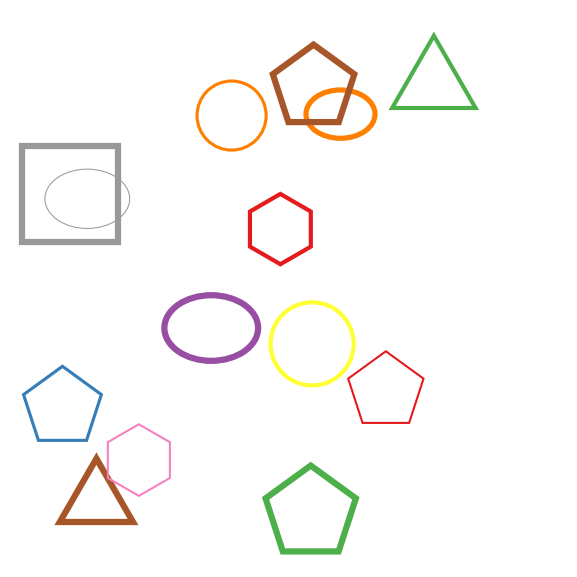[{"shape": "pentagon", "thickness": 1, "radius": 0.34, "center": [0.668, 0.322]}, {"shape": "hexagon", "thickness": 2, "radius": 0.3, "center": [0.485, 0.602]}, {"shape": "pentagon", "thickness": 1.5, "radius": 0.35, "center": [0.108, 0.294]}, {"shape": "triangle", "thickness": 2, "radius": 0.42, "center": [0.751, 0.854]}, {"shape": "pentagon", "thickness": 3, "radius": 0.41, "center": [0.538, 0.111]}, {"shape": "oval", "thickness": 3, "radius": 0.41, "center": [0.366, 0.431]}, {"shape": "circle", "thickness": 1.5, "radius": 0.3, "center": [0.401, 0.799]}, {"shape": "oval", "thickness": 2.5, "radius": 0.3, "center": [0.59, 0.802]}, {"shape": "circle", "thickness": 2, "radius": 0.36, "center": [0.54, 0.404]}, {"shape": "pentagon", "thickness": 3, "radius": 0.37, "center": [0.543, 0.848]}, {"shape": "triangle", "thickness": 3, "radius": 0.37, "center": [0.167, 0.132]}, {"shape": "hexagon", "thickness": 1, "radius": 0.31, "center": [0.24, 0.202]}, {"shape": "oval", "thickness": 0.5, "radius": 0.37, "center": [0.151, 0.655]}, {"shape": "square", "thickness": 3, "radius": 0.42, "center": [0.121, 0.663]}]